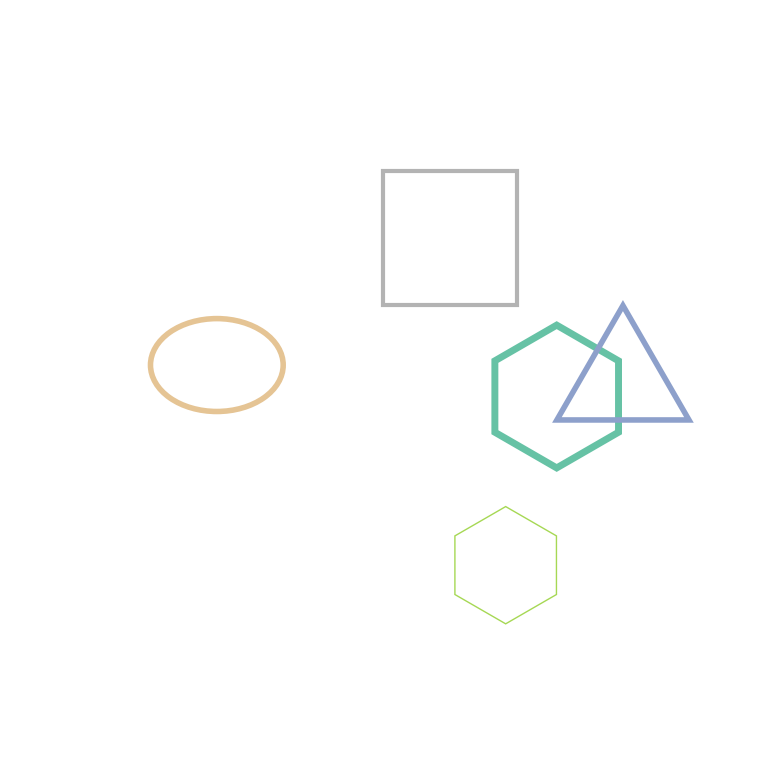[{"shape": "hexagon", "thickness": 2.5, "radius": 0.46, "center": [0.723, 0.485]}, {"shape": "triangle", "thickness": 2, "radius": 0.5, "center": [0.809, 0.504]}, {"shape": "hexagon", "thickness": 0.5, "radius": 0.38, "center": [0.657, 0.266]}, {"shape": "oval", "thickness": 2, "radius": 0.43, "center": [0.282, 0.526]}, {"shape": "square", "thickness": 1.5, "radius": 0.43, "center": [0.584, 0.691]}]